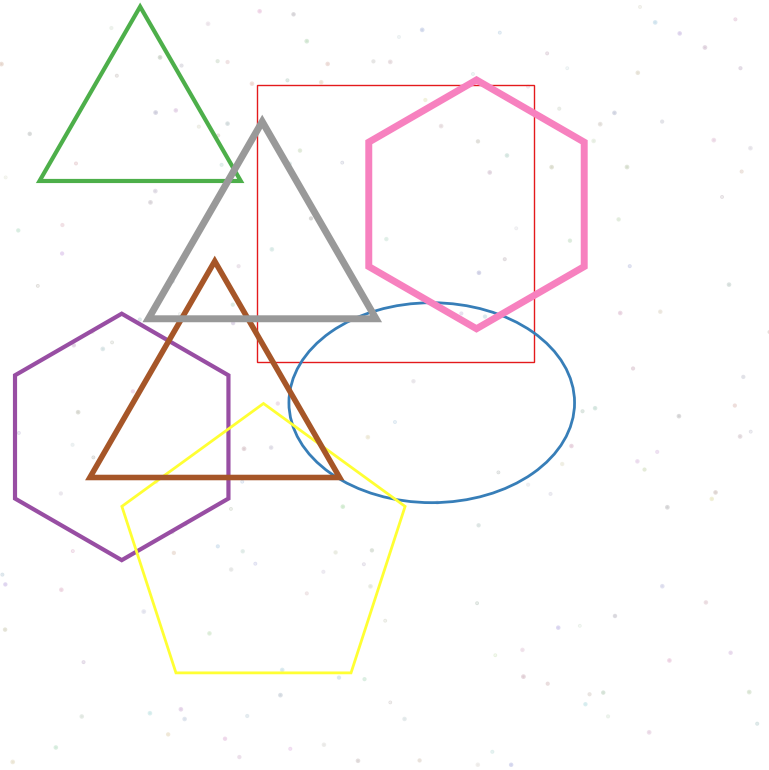[{"shape": "square", "thickness": 0.5, "radius": 0.9, "center": [0.514, 0.71]}, {"shape": "oval", "thickness": 1, "radius": 0.93, "center": [0.561, 0.477]}, {"shape": "triangle", "thickness": 1.5, "radius": 0.75, "center": [0.182, 0.84]}, {"shape": "hexagon", "thickness": 1.5, "radius": 0.8, "center": [0.158, 0.433]}, {"shape": "pentagon", "thickness": 1, "radius": 0.97, "center": [0.342, 0.283]}, {"shape": "triangle", "thickness": 2, "radius": 0.94, "center": [0.279, 0.473]}, {"shape": "hexagon", "thickness": 2.5, "radius": 0.81, "center": [0.619, 0.735]}, {"shape": "triangle", "thickness": 2.5, "radius": 0.85, "center": [0.341, 0.671]}]